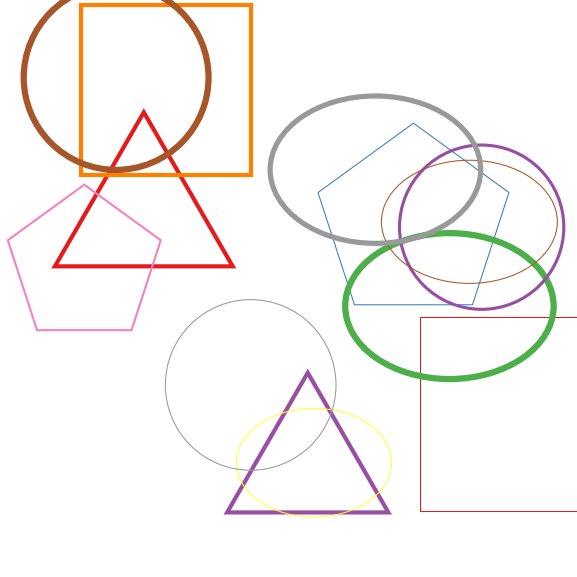[{"shape": "square", "thickness": 0.5, "radius": 0.84, "center": [0.895, 0.283]}, {"shape": "triangle", "thickness": 2, "radius": 0.89, "center": [0.249, 0.627]}, {"shape": "pentagon", "thickness": 0.5, "radius": 0.87, "center": [0.716, 0.612]}, {"shape": "oval", "thickness": 3, "radius": 0.9, "center": [0.778, 0.469]}, {"shape": "triangle", "thickness": 2, "radius": 0.81, "center": [0.533, 0.192]}, {"shape": "circle", "thickness": 1.5, "radius": 0.71, "center": [0.834, 0.606]}, {"shape": "square", "thickness": 2, "radius": 0.74, "center": [0.287, 0.843]}, {"shape": "oval", "thickness": 0.5, "radius": 0.67, "center": [0.544, 0.198]}, {"shape": "oval", "thickness": 0.5, "radius": 0.76, "center": [0.813, 0.615]}, {"shape": "circle", "thickness": 3, "radius": 0.8, "center": [0.201, 0.865]}, {"shape": "pentagon", "thickness": 1, "radius": 0.7, "center": [0.146, 0.54]}, {"shape": "circle", "thickness": 0.5, "radius": 0.74, "center": [0.434, 0.333]}, {"shape": "oval", "thickness": 2.5, "radius": 0.91, "center": [0.65, 0.705]}]